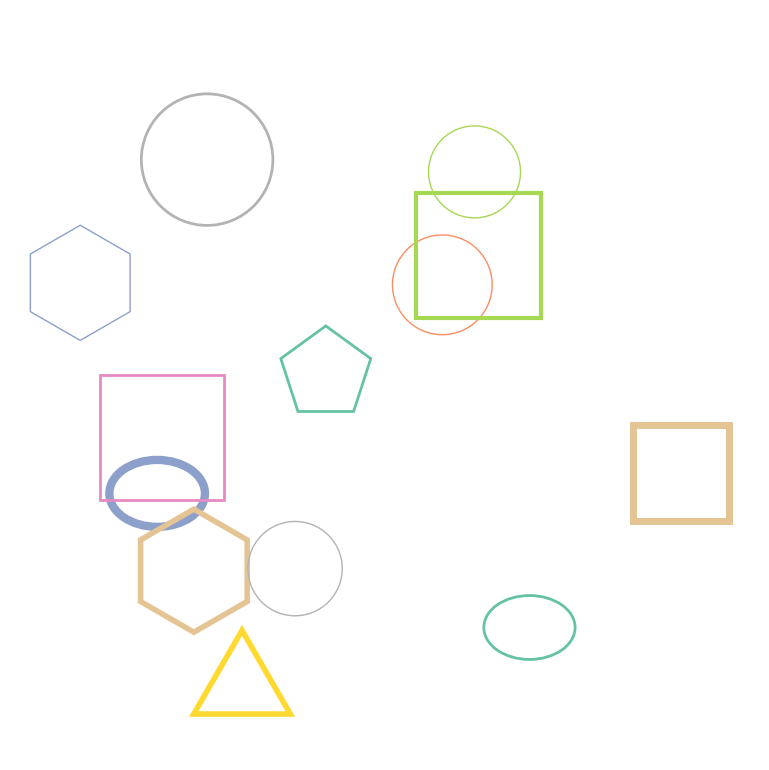[{"shape": "pentagon", "thickness": 1, "radius": 0.31, "center": [0.423, 0.515]}, {"shape": "oval", "thickness": 1, "radius": 0.3, "center": [0.688, 0.185]}, {"shape": "circle", "thickness": 0.5, "radius": 0.32, "center": [0.574, 0.63]}, {"shape": "hexagon", "thickness": 0.5, "radius": 0.37, "center": [0.104, 0.633]}, {"shape": "oval", "thickness": 3, "radius": 0.31, "center": [0.204, 0.359]}, {"shape": "square", "thickness": 1, "radius": 0.4, "center": [0.21, 0.432]}, {"shape": "square", "thickness": 1.5, "radius": 0.41, "center": [0.621, 0.669]}, {"shape": "circle", "thickness": 0.5, "radius": 0.3, "center": [0.616, 0.777]}, {"shape": "triangle", "thickness": 2, "radius": 0.36, "center": [0.314, 0.109]}, {"shape": "hexagon", "thickness": 2, "radius": 0.4, "center": [0.252, 0.259]}, {"shape": "square", "thickness": 2.5, "radius": 0.31, "center": [0.884, 0.385]}, {"shape": "circle", "thickness": 0.5, "radius": 0.31, "center": [0.383, 0.262]}, {"shape": "circle", "thickness": 1, "radius": 0.43, "center": [0.269, 0.793]}]